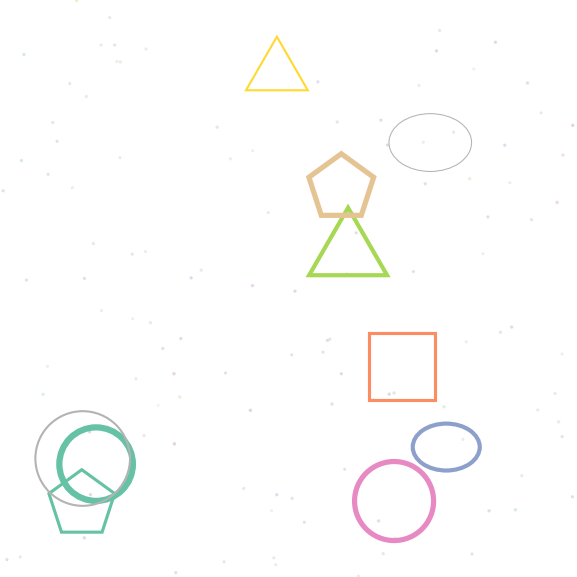[{"shape": "circle", "thickness": 3, "radius": 0.32, "center": [0.166, 0.195]}, {"shape": "pentagon", "thickness": 1.5, "radius": 0.3, "center": [0.142, 0.126]}, {"shape": "square", "thickness": 1.5, "radius": 0.29, "center": [0.696, 0.365]}, {"shape": "oval", "thickness": 2, "radius": 0.29, "center": [0.773, 0.225]}, {"shape": "circle", "thickness": 2.5, "radius": 0.34, "center": [0.682, 0.132]}, {"shape": "triangle", "thickness": 2, "radius": 0.39, "center": [0.603, 0.562]}, {"shape": "triangle", "thickness": 1, "radius": 0.31, "center": [0.479, 0.874]}, {"shape": "pentagon", "thickness": 2.5, "radius": 0.29, "center": [0.591, 0.674]}, {"shape": "oval", "thickness": 0.5, "radius": 0.36, "center": [0.745, 0.752]}, {"shape": "circle", "thickness": 1, "radius": 0.41, "center": [0.143, 0.205]}]